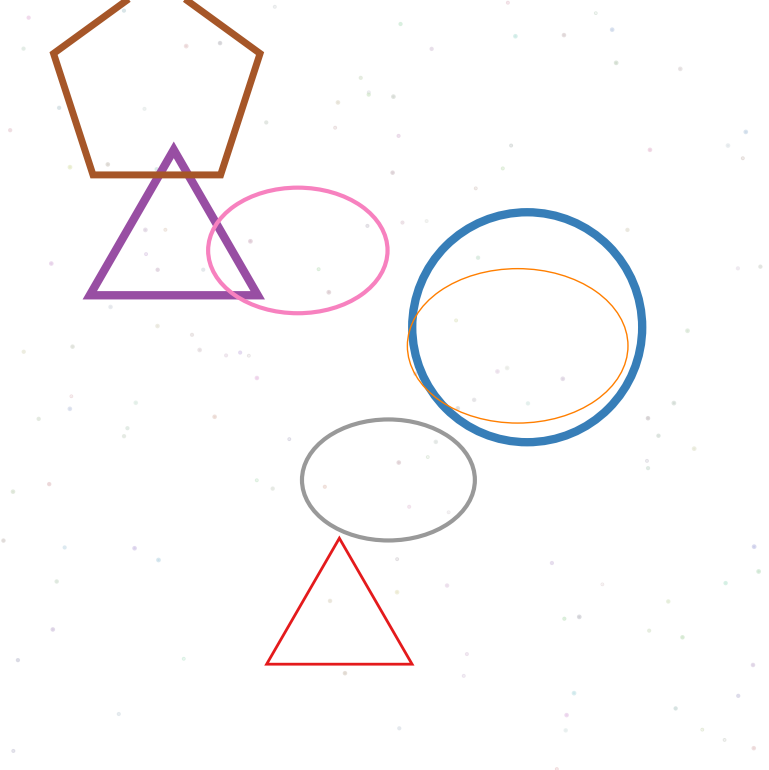[{"shape": "triangle", "thickness": 1, "radius": 0.55, "center": [0.441, 0.192]}, {"shape": "circle", "thickness": 3, "radius": 0.75, "center": [0.685, 0.575]}, {"shape": "triangle", "thickness": 3, "radius": 0.63, "center": [0.226, 0.679]}, {"shape": "oval", "thickness": 0.5, "radius": 0.72, "center": [0.672, 0.551]}, {"shape": "pentagon", "thickness": 2.5, "radius": 0.7, "center": [0.204, 0.887]}, {"shape": "oval", "thickness": 1.5, "radius": 0.58, "center": [0.387, 0.675]}, {"shape": "oval", "thickness": 1.5, "radius": 0.56, "center": [0.504, 0.377]}]